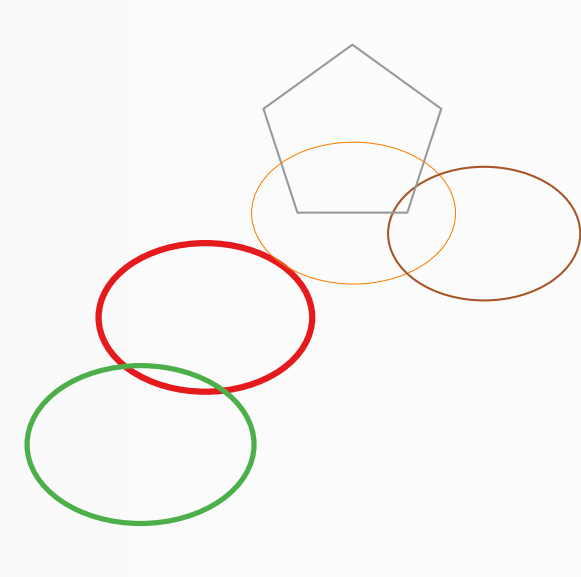[{"shape": "oval", "thickness": 3, "radius": 0.92, "center": [0.353, 0.45]}, {"shape": "oval", "thickness": 2.5, "radius": 0.98, "center": [0.242, 0.229]}, {"shape": "oval", "thickness": 0.5, "radius": 0.88, "center": [0.608, 0.63]}, {"shape": "oval", "thickness": 1, "radius": 0.83, "center": [0.833, 0.595]}, {"shape": "pentagon", "thickness": 1, "radius": 0.8, "center": [0.606, 0.761]}]